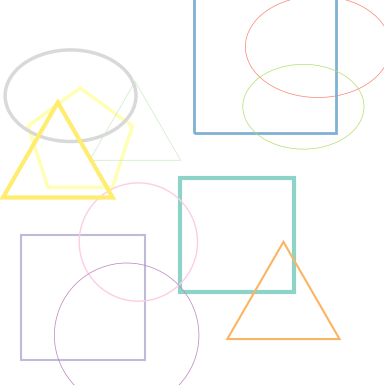[{"shape": "square", "thickness": 3, "radius": 0.74, "center": [0.615, 0.39]}, {"shape": "pentagon", "thickness": 2.5, "radius": 0.71, "center": [0.208, 0.629]}, {"shape": "square", "thickness": 1.5, "radius": 0.81, "center": [0.216, 0.227]}, {"shape": "oval", "thickness": 0.5, "radius": 0.94, "center": [0.826, 0.879]}, {"shape": "square", "thickness": 2, "radius": 0.92, "center": [0.689, 0.837]}, {"shape": "triangle", "thickness": 1.5, "radius": 0.84, "center": [0.736, 0.204]}, {"shape": "oval", "thickness": 0.5, "radius": 0.79, "center": [0.788, 0.723]}, {"shape": "circle", "thickness": 1, "radius": 0.77, "center": [0.359, 0.371]}, {"shape": "oval", "thickness": 2.5, "radius": 0.85, "center": [0.183, 0.751]}, {"shape": "circle", "thickness": 0.5, "radius": 0.94, "center": [0.329, 0.129]}, {"shape": "triangle", "thickness": 0.5, "radius": 0.68, "center": [0.351, 0.652]}, {"shape": "triangle", "thickness": 3, "radius": 0.82, "center": [0.15, 0.569]}]